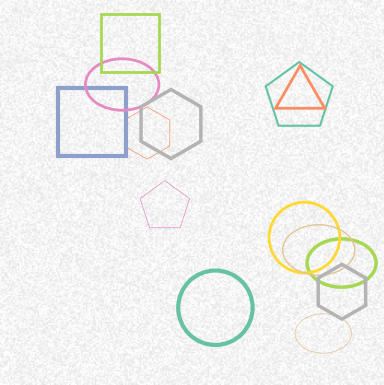[{"shape": "circle", "thickness": 3, "radius": 0.48, "center": [0.56, 0.201]}, {"shape": "pentagon", "thickness": 1.5, "radius": 0.46, "center": [0.777, 0.747]}, {"shape": "hexagon", "thickness": 0.5, "radius": 0.34, "center": [0.382, 0.654]}, {"shape": "triangle", "thickness": 2, "radius": 0.37, "center": [0.78, 0.756]}, {"shape": "square", "thickness": 3, "radius": 0.44, "center": [0.239, 0.683]}, {"shape": "oval", "thickness": 2, "radius": 0.48, "center": [0.317, 0.78]}, {"shape": "pentagon", "thickness": 0.5, "radius": 0.34, "center": [0.428, 0.463]}, {"shape": "square", "thickness": 2, "radius": 0.38, "center": [0.338, 0.888]}, {"shape": "oval", "thickness": 2.5, "radius": 0.45, "center": [0.887, 0.317]}, {"shape": "circle", "thickness": 2, "radius": 0.46, "center": [0.791, 0.383]}, {"shape": "oval", "thickness": 1, "radius": 0.47, "center": [0.828, 0.351]}, {"shape": "oval", "thickness": 0.5, "radius": 0.37, "center": [0.84, 0.134]}, {"shape": "hexagon", "thickness": 2.5, "radius": 0.45, "center": [0.444, 0.678]}, {"shape": "hexagon", "thickness": 2.5, "radius": 0.36, "center": [0.888, 0.242]}]